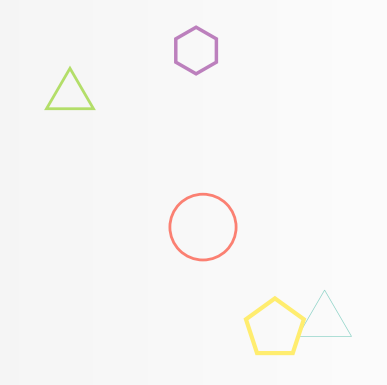[{"shape": "triangle", "thickness": 0.5, "radius": 0.4, "center": [0.838, 0.166]}, {"shape": "circle", "thickness": 2, "radius": 0.43, "center": [0.524, 0.41]}, {"shape": "triangle", "thickness": 2, "radius": 0.35, "center": [0.181, 0.753]}, {"shape": "hexagon", "thickness": 2.5, "radius": 0.3, "center": [0.506, 0.869]}, {"shape": "pentagon", "thickness": 3, "radius": 0.39, "center": [0.709, 0.146]}]